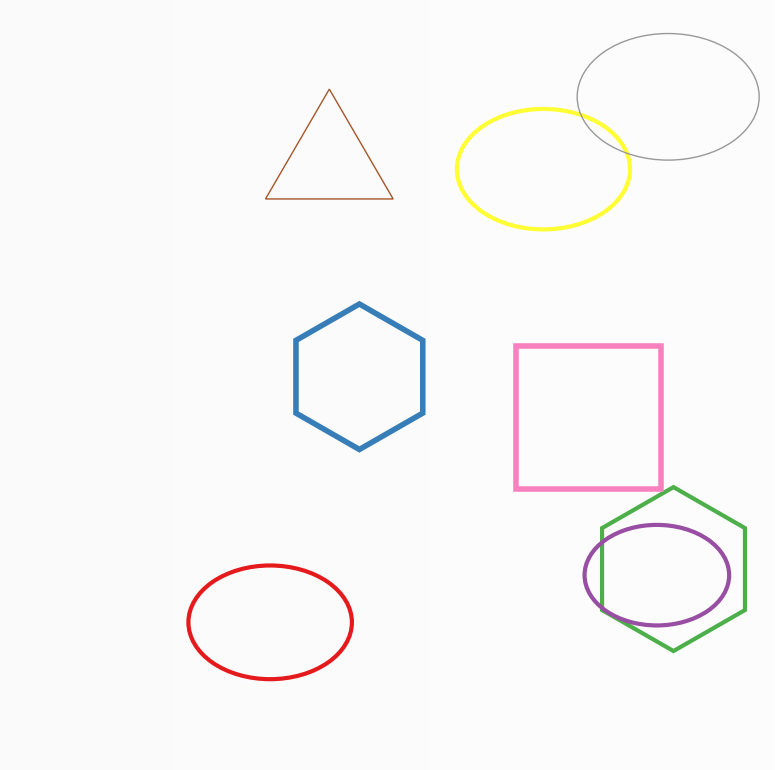[{"shape": "oval", "thickness": 1.5, "radius": 0.53, "center": [0.349, 0.192]}, {"shape": "hexagon", "thickness": 2, "radius": 0.47, "center": [0.464, 0.511]}, {"shape": "hexagon", "thickness": 1.5, "radius": 0.53, "center": [0.869, 0.261]}, {"shape": "oval", "thickness": 1.5, "radius": 0.47, "center": [0.848, 0.253]}, {"shape": "oval", "thickness": 1.5, "radius": 0.56, "center": [0.701, 0.78]}, {"shape": "triangle", "thickness": 0.5, "radius": 0.48, "center": [0.425, 0.789]}, {"shape": "square", "thickness": 2, "radius": 0.47, "center": [0.759, 0.457]}, {"shape": "oval", "thickness": 0.5, "radius": 0.59, "center": [0.862, 0.874]}]